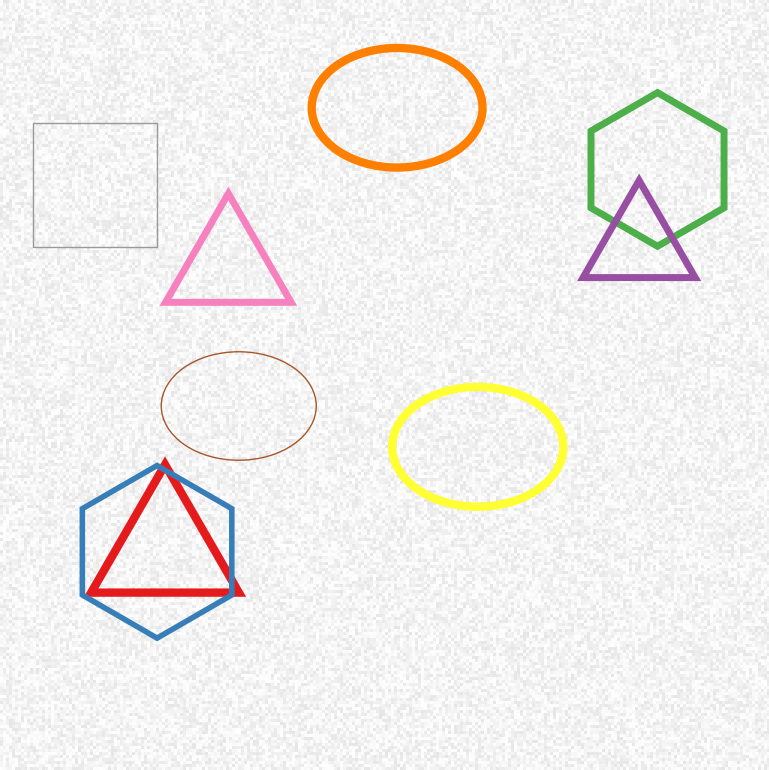[{"shape": "triangle", "thickness": 3, "radius": 0.55, "center": [0.214, 0.286]}, {"shape": "hexagon", "thickness": 2, "radius": 0.56, "center": [0.204, 0.283]}, {"shape": "hexagon", "thickness": 2.5, "radius": 0.5, "center": [0.854, 0.78]}, {"shape": "triangle", "thickness": 2.5, "radius": 0.42, "center": [0.83, 0.682]}, {"shape": "oval", "thickness": 3, "radius": 0.55, "center": [0.516, 0.86]}, {"shape": "oval", "thickness": 3, "radius": 0.56, "center": [0.62, 0.42]}, {"shape": "oval", "thickness": 0.5, "radius": 0.5, "center": [0.31, 0.473]}, {"shape": "triangle", "thickness": 2.5, "radius": 0.47, "center": [0.297, 0.654]}, {"shape": "square", "thickness": 0.5, "radius": 0.4, "center": [0.123, 0.76]}]